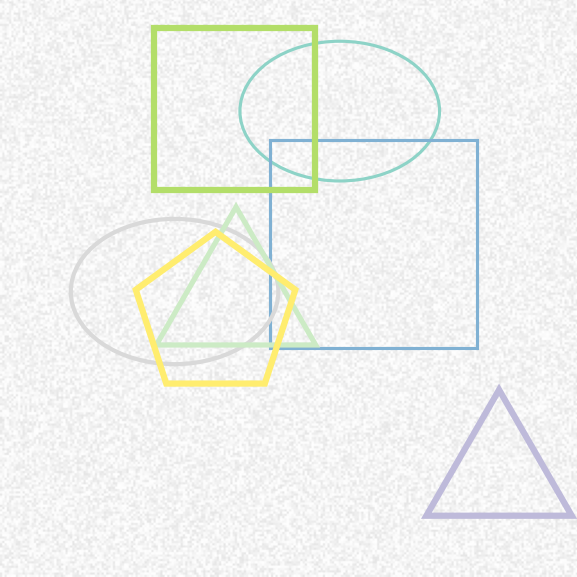[{"shape": "oval", "thickness": 1.5, "radius": 0.86, "center": [0.588, 0.807]}, {"shape": "triangle", "thickness": 3, "radius": 0.73, "center": [0.864, 0.179]}, {"shape": "square", "thickness": 1.5, "radius": 0.9, "center": [0.647, 0.576]}, {"shape": "square", "thickness": 3, "radius": 0.7, "center": [0.406, 0.811]}, {"shape": "oval", "thickness": 2, "radius": 0.9, "center": [0.302, 0.494]}, {"shape": "triangle", "thickness": 2.5, "radius": 0.8, "center": [0.409, 0.481]}, {"shape": "pentagon", "thickness": 3, "radius": 0.73, "center": [0.373, 0.452]}]